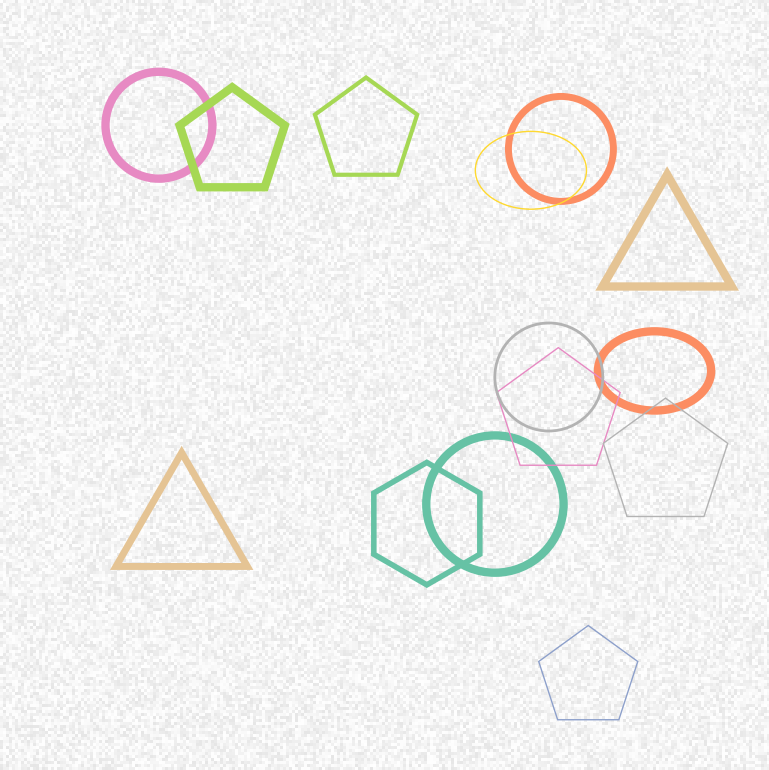[{"shape": "hexagon", "thickness": 2, "radius": 0.4, "center": [0.554, 0.32]}, {"shape": "circle", "thickness": 3, "radius": 0.45, "center": [0.643, 0.345]}, {"shape": "oval", "thickness": 3, "radius": 0.37, "center": [0.85, 0.518]}, {"shape": "circle", "thickness": 2.5, "radius": 0.34, "center": [0.728, 0.807]}, {"shape": "pentagon", "thickness": 0.5, "radius": 0.34, "center": [0.764, 0.12]}, {"shape": "circle", "thickness": 3, "radius": 0.35, "center": [0.206, 0.837]}, {"shape": "pentagon", "thickness": 0.5, "radius": 0.42, "center": [0.725, 0.464]}, {"shape": "pentagon", "thickness": 1.5, "radius": 0.35, "center": [0.475, 0.83]}, {"shape": "pentagon", "thickness": 3, "radius": 0.36, "center": [0.302, 0.815]}, {"shape": "oval", "thickness": 0.5, "radius": 0.36, "center": [0.689, 0.779]}, {"shape": "triangle", "thickness": 2.5, "radius": 0.49, "center": [0.236, 0.314]}, {"shape": "triangle", "thickness": 3, "radius": 0.48, "center": [0.866, 0.676]}, {"shape": "circle", "thickness": 1, "radius": 0.35, "center": [0.713, 0.51]}, {"shape": "pentagon", "thickness": 0.5, "radius": 0.42, "center": [0.864, 0.398]}]